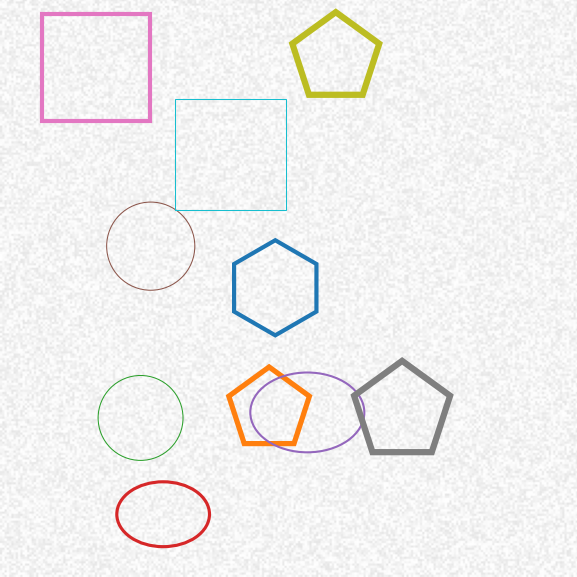[{"shape": "hexagon", "thickness": 2, "radius": 0.41, "center": [0.477, 0.501]}, {"shape": "pentagon", "thickness": 2.5, "radius": 0.37, "center": [0.466, 0.29]}, {"shape": "circle", "thickness": 0.5, "radius": 0.37, "center": [0.243, 0.275]}, {"shape": "oval", "thickness": 1.5, "radius": 0.4, "center": [0.283, 0.109]}, {"shape": "oval", "thickness": 1, "radius": 0.49, "center": [0.532, 0.285]}, {"shape": "circle", "thickness": 0.5, "radius": 0.38, "center": [0.261, 0.573]}, {"shape": "square", "thickness": 2, "radius": 0.46, "center": [0.166, 0.883]}, {"shape": "pentagon", "thickness": 3, "radius": 0.44, "center": [0.696, 0.287]}, {"shape": "pentagon", "thickness": 3, "radius": 0.4, "center": [0.581, 0.899]}, {"shape": "square", "thickness": 0.5, "radius": 0.48, "center": [0.399, 0.732]}]